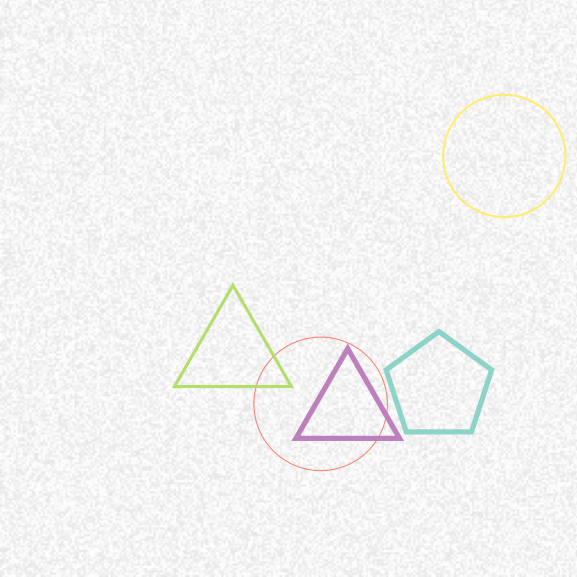[{"shape": "pentagon", "thickness": 2.5, "radius": 0.48, "center": [0.76, 0.329]}, {"shape": "circle", "thickness": 0.5, "radius": 0.58, "center": [0.555, 0.3]}, {"shape": "triangle", "thickness": 1.5, "radius": 0.58, "center": [0.403, 0.388]}, {"shape": "triangle", "thickness": 2.5, "radius": 0.52, "center": [0.602, 0.292]}, {"shape": "circle", "thickness": 1, "radius": 0.53, "center": [0.873, 0.729]}]